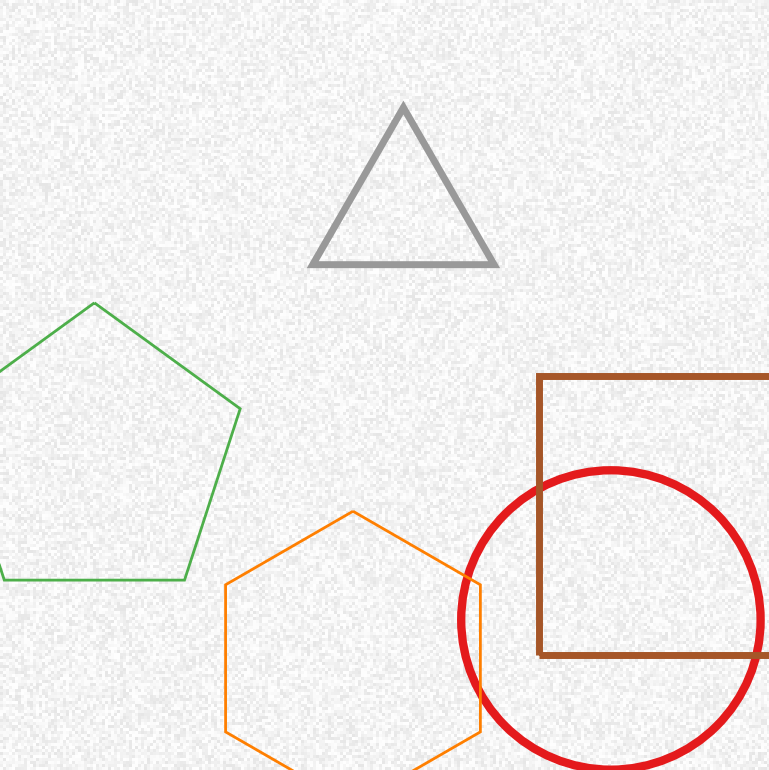[{"shape": "circle", "thickness": 3, "radius": 0.97, "center": [0.793, 0.195]}, {"shape": "pentagon", "thickness": 1, "radius": 1.0, "center": [0.123, 0.408]}, {"shape": "hexagon", "thickness": 1, "radius": 0.96, "center": [0.458, 0.145]}, {"shape": "square", "thickness": 2.5, "radius": 0.9, "center": [0.881, 0.331]}, {"shape": "triangle", "thickness": 2.5, "radius": 0.68, "center": [0.524, 0.724]}]